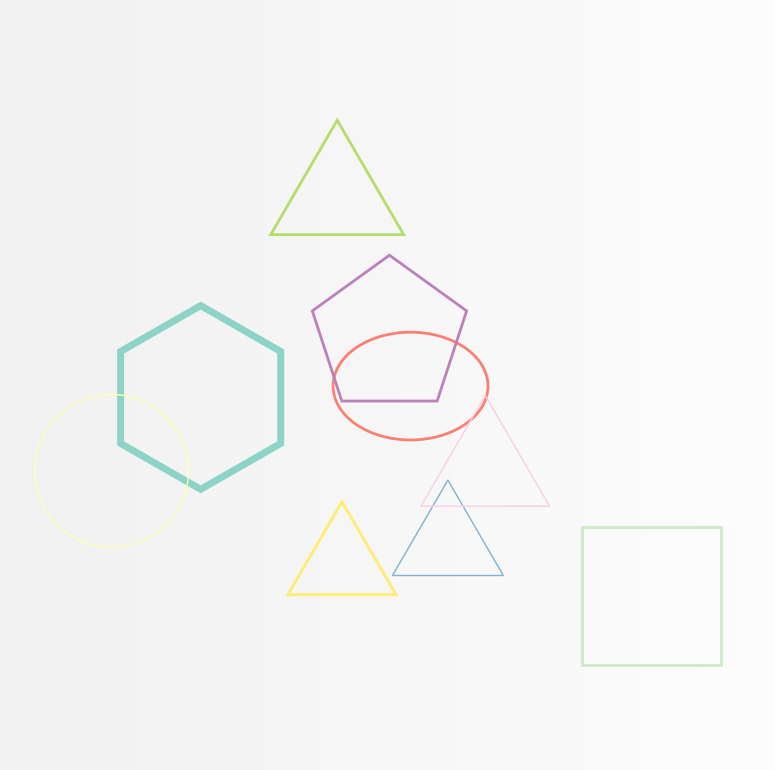[{"shape": "hexagon", "thickness": 2.5, "radius": 0.6, "center": [0.259, 0.484]}, {"shape": "circle", "thickness": 0.5, "radius": 0.5, "center": [0.144, 0.389]}, {"shape": "oval", "thickness": 1, "radius": 0.5, "center": [0.53, 0.499]}, {"shape": "triangle", "thickness": 0.5, "radius": 0.41, "center": [0.578, 0.294]}, {"shape": "triangle", "thickness": 1, "radius": 0.5, "center": [0.435, 0.745]}, {"shape": "triangle", "thickness": 0.5, "radius": 0.48, "center": [0.626, 0.391]}, {"shape": "pentagon", "thickness": 1, "radius": 0.52, "center": [0.503, 0.564]}, {"shape": "square", "thickness": 1, "radius": 0.45, "center": [0.84, 0.226]}, {"shape": "triangle", "thickness": 1, "radius": 0.4, "center": [0.441, 0.268]}]